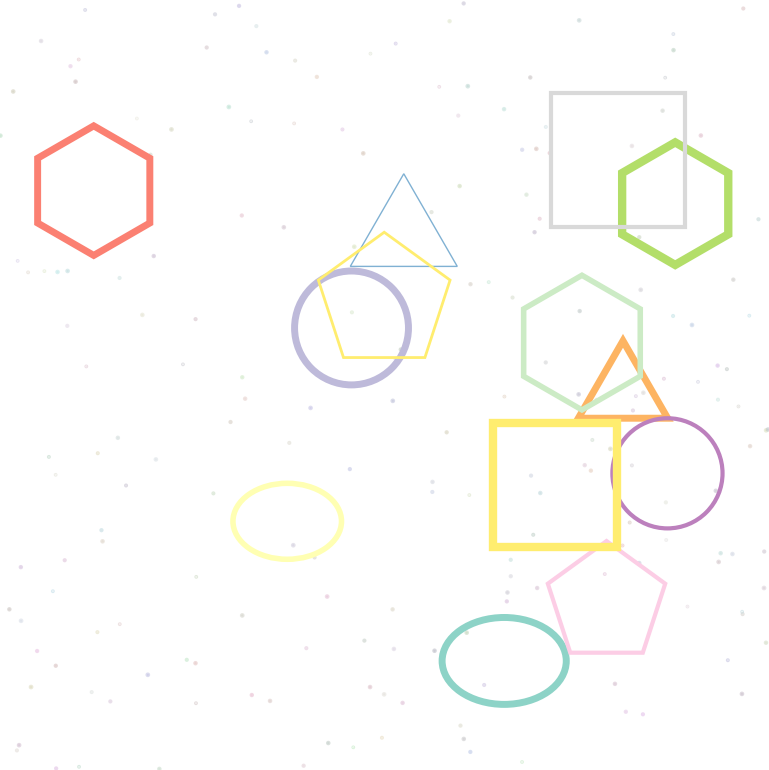[{"shape": "oval", "thickness": 2.5, "radius": 0.4, "center": [0.655, 0.142]}, {"shape": "oval", "thickness": 2, "radius": 0.35, "center": [0.373, 0.323]}, {"shape": "circle", "thickness": 2.5, "radius": 0.37, "center": [0.457, 0.574]}, {"shape": "hexagon", "thickness": 2.5, "radius": 0.42, "center": [0.122, 0.752]}, {"shape": "triangle", "thickness": 0.5, "radius": 0.4, "center": [0.524, 0.694]}, {"shape": "triangle", "thickness": 2.5, "radius": 0.34, "center": [0.809, 0.49]}, {"shape": "hexagon", "thickness": 3, "radius": 0.4, "center": [0.877, 0.736]}, {"shape": "pentagon", "thickness": 1.5, "radius": 0.4, "center": [0.788, 0.217]}, {"shape": "square", "thickness": 1.5, "radius": 0.44, "center": [0.802, 0.792]}, {"shape": "circle", "thickness": 1.5, "radius": 0.36, "center": [0.867, 0.385]}, {"shape": "hexagon", "thickness": 2, "radius": 0.44, "center": [0.756, 0.555]}, {"shape": "square", "thickness": 3, "radius": 0.4, "center": [0.721, 0.37]}, {"shape": "pentagon", "thickness": 1, "radius": 0.45, "center": [0.499, 0.608]}]